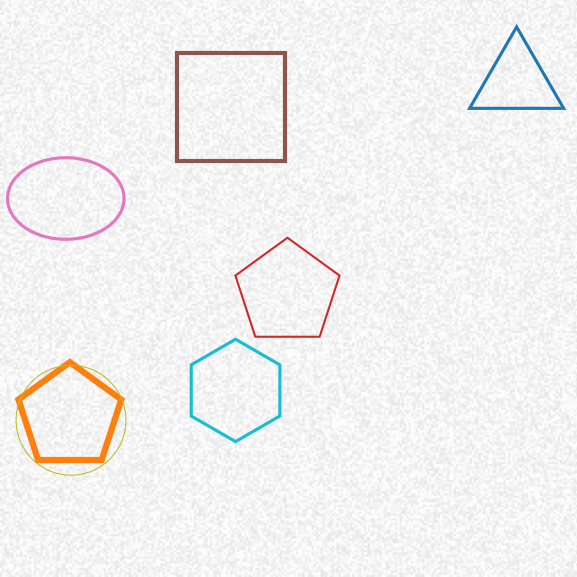[{"shape": "triangle", "thickness": 1.5, "radius": 0.47, "center": [0.895, 0.859]}, {"shape": "pentagon", "thickness": 3, "radius": 0.47, "center": [0.121, 0.278]}, {"shape": "pentagon", "thickness": 1, "radius": 0.47, "center": [0.498, 0.493]}, {"shape": "square", "thickness": 2, "radius": 0.46, "center": [0.4, 0.814]}, {"shape": "oval", "thickness": 1.5, "radius": 0.5, "center": [0.114, 0.655]}, {"shape": "circle", "thickness": 0.5, "radius": 0.48, "center": [0.123, 0.271]}, {"shape": "hexagon", "thickness": 1.5, "radius": 0.44, "center": [0.408, 0.323]}]